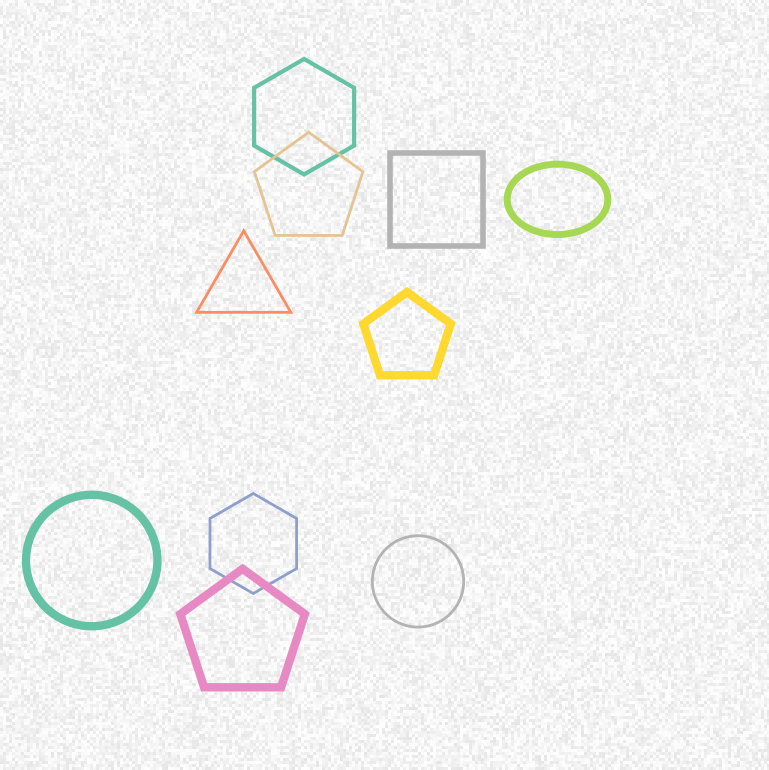[{"shape": "hexagon", "thickness": 1.5, "radius": 0.37, "center": [0.395, 0.848]}, {"shape": "circle", "thickness": 3, "radius": 0.43, "center": [0.119, 0.272]}, {"shape": "triangle", "thickness": 1, "radius": 0.35, "center": [0.317, 0.63]}, {"shape": "hexagon", "thickness": 1, "radius": 0.32, "center": [0.329, 0.294]}, {"shape": "pentagon", "thickness": 3, "radius": 0.43, "center": [0.315, 0.176]}, {"shape": "oval", "thickness": 2.5, "radius": 0.33, "center": [0.724, 0.741]}, {"shape": "pentagon", "thickness": 3, "radius": 0.3, "center": [0.529, 0.561]}, {"shape": "pentagon", "thickness": 1, "radius": 0.37, "center": [0.401, 0.754]}, {"shape": "square", "thickness": 2, "radius": 0.3, "center": [0.567, 0.741]}, {"shape": "circle", "thickness": 1, "radius": 0.3, "center": [0.543, 0.245]}]